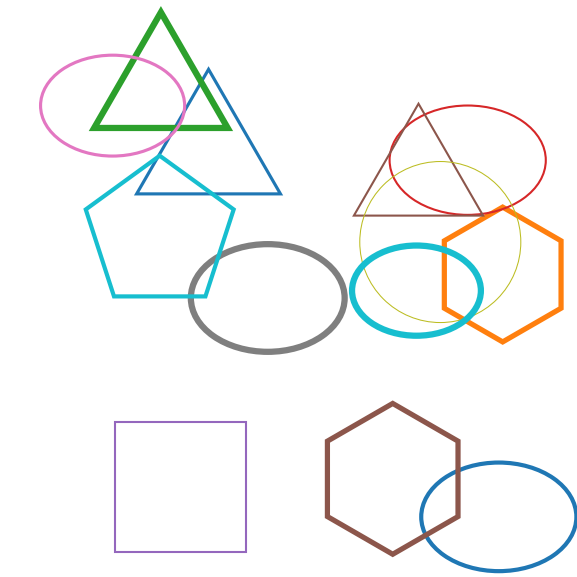[{"shape": "oval", "thickness": 2, "radius": 0.67, "center": [0.864, 0.104]}, {"shape": "triangle", "thickness": 1.5, "radius": 0.72, "center": [0.361, 0.735]}, {"shape": "hexagon", "thickness": 2.5, "radius": 0.58, "center": [0.87, 0.524]}, {"shape": "triangle", "thickness": 3, "radius": 0.67, "center": [0.279, 0.844]}, {"shape": "oval", "thickness": 1, "radius": 0.68, "center": [0.81, 0.722]}, {"shape": "square", "thickness": 1, "radius": 0.56, "center": [0.313, 0.156]}, {"shape": "triangle", "thickness": 1, "radius": 0.65, "center": [0.725, 0.69]}, {"shape": "hexagon", "thickness": 2.5, "radius": 0.65, "center": [0.68, 0.17]}, {"shape": "oval", "thickness": 1.5, "radius": 0.62, "center": [0.195, 0.816]}, {"shape": "oval", "thickness": 3, "radius": 0.67, "center": [0.464, 0.483]}, {"shape": "circle", "thickness": 0.5, "radius": 0.7, "center": [0.762, 0.58]}, {"shape": "oval", "thickness": 3, "radius": 0.56, "center": [0.721, 0.496]}, {"shape": "pentagon", "thickness": 2, "radius": 0.67, "center": [0.277, 0.595]}]